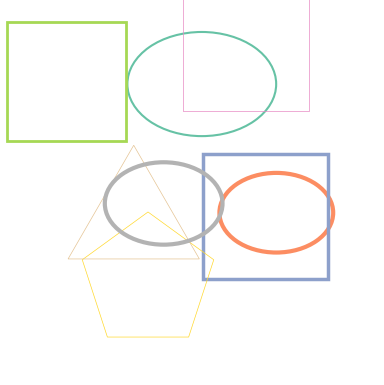[{"shape": "oval", "thickness": 1.5, "radius": 0.97, "center": [0.524, 0.782]}, {"shape": "oval", "thickness": 3, "radius": 0.74, "center": [0.718, 0.448]}, {"shape": "square", "thickness": 2.5, "radius": 0.81, "center": [0.69, 0.437]}, {"shape": "square", "thickness": 0.5, "radius": 0.82, "center": [0.639, 0.875]}, {"shape": "square", "thickness": 2, "radius": 0.77, "center": [0.172, 0.79]}, {"shape": "pentagon", "thickness": 0.5, "radius": 0.9, "center": [0.384, 0.27]}, {"shape": "triangle", "thickness": 0.5, "radius": 0.98, "center": [0.347, 0.426]}, {"shape": "oval", "thickness": 3, "radius": 0.76, "center": [0.425, 0.472]}]